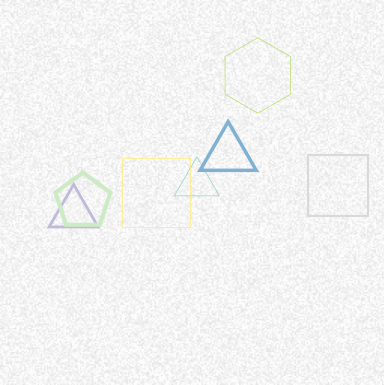[{"shape": "triangle", "thickness": 0.5, "radius": 0.34, "center": [0.511, 0.525]}, {"shape": "triangle", "thickness": 2, "radius": 0.37, "center": [0.191, 0.447]}, {"shape": "triangle", "thickness": 2.5, "radius": 0.42, "center": [0.593, 0.6]}, {"shape": "hexagon", "thickness": 0.5, "radius": 0.49, "center": [0.67, 0.804]}, {"shape": "square", "thickness": 1.5, "radius": 0.39, "center": [0.878, 0.519]}, {"shape": "pentagon", "thickness": 3, "radius": 0.37, "center": [0.215, 0.477]}, {"shape": "square", "thickness": 0.5, "radius": 0.45, "center": [0.405, 0.499]}]